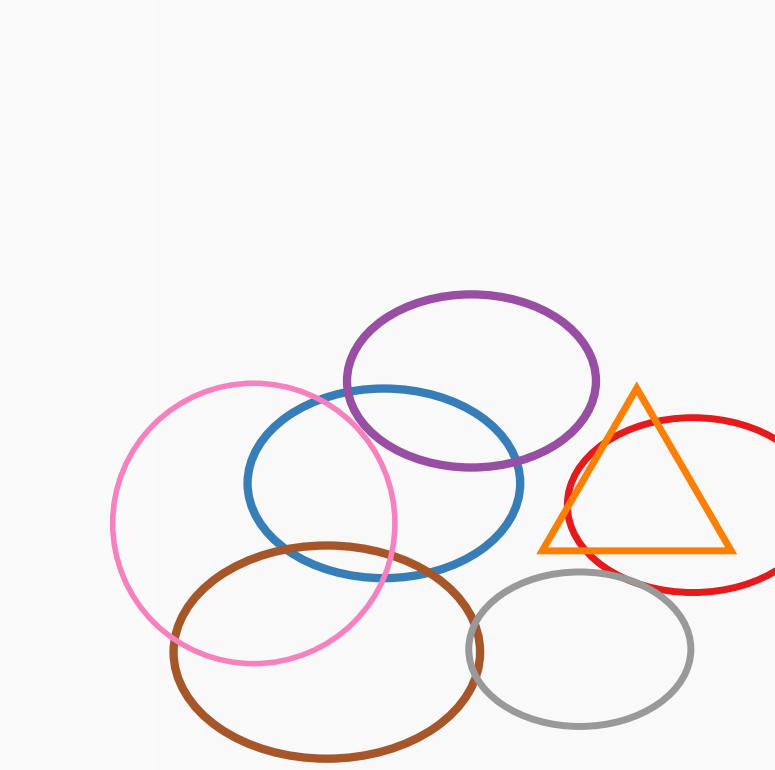[{"shape": "oval", "thickness": 2.5, "radius": 0.81, "center": [0.894, 0.344]}, {"shape": "oval", "thickness": 3, "radius": 0.88, "center": [0.495, 0.372]}, {"shape": "oval", "thickness": 3, "radius": 0.8, "center": [0.608, 0.505]}, {"shape": "triangle", "thickness": 2.5, "radius": 0.7, "center": [0.822, 0.355]}, {"shape": "oval", "thickness": 3, "radius": 0.99, "center": [0.422, 0.153]}, {"shape": "circle", "thickness": 2, "radius": 0.91, "center": [0.327, 0.32]}, {"shape": "oval", "thickness": 2.5, "radius": 0.72, "center": [0.748, 0.157]}]